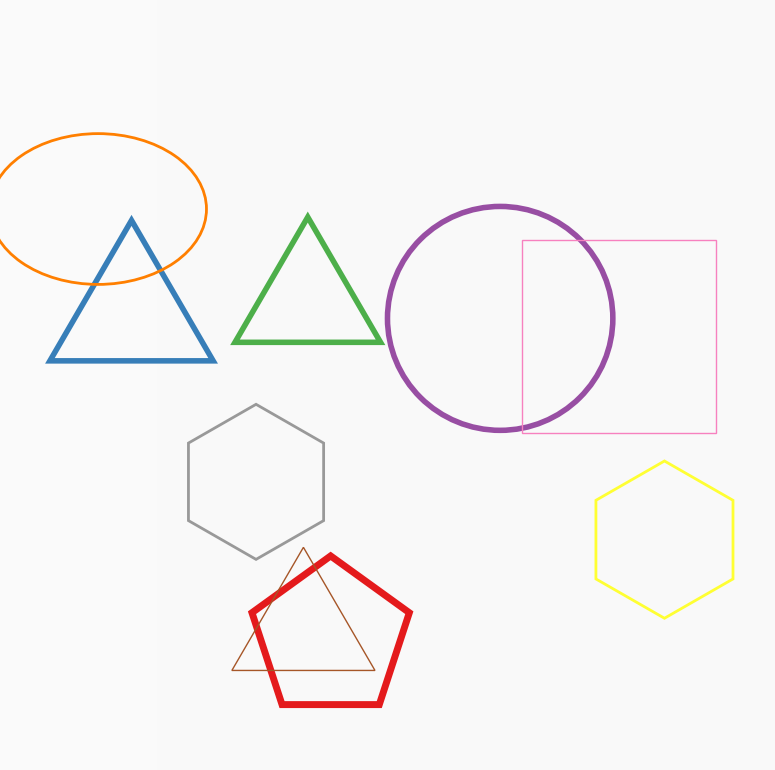[{"shape": "pentagon", "thickness": 2.5, "radius": 0.53, "center": [0.427, 0.171]}, {"shape": "triangle", "thickness": 2, "radius": 0.61, "center": [0.17, 0.592]}, {"shape": "triangle", "thickness": 2, "radius": 0.54, "center": [0.397, 0.61]}, {"shape": "circle", "thickness": 2, "radius": 0.73, "center": [0.645, 0.587]}, {"shape": "oval", "thickness": 1, "radius": 0.7, "center": [0.127, 0.729]}, {"shape": "hexagon", "thickness": 1, "radius": 0.51, "center": [0.857, 0.299]}, {"shape": "triangle", "thickness": 0.5, "radius": 0.53, "center": [0.392, 0.183]}, {"shape": "square", "thickness": 0.5, "radius": 0.63, "center": [0.799, 0.563]}, {"shape": "hexagon", "thickness": 1, "radius": 0.5, "center": [0.33, 0.374]}]